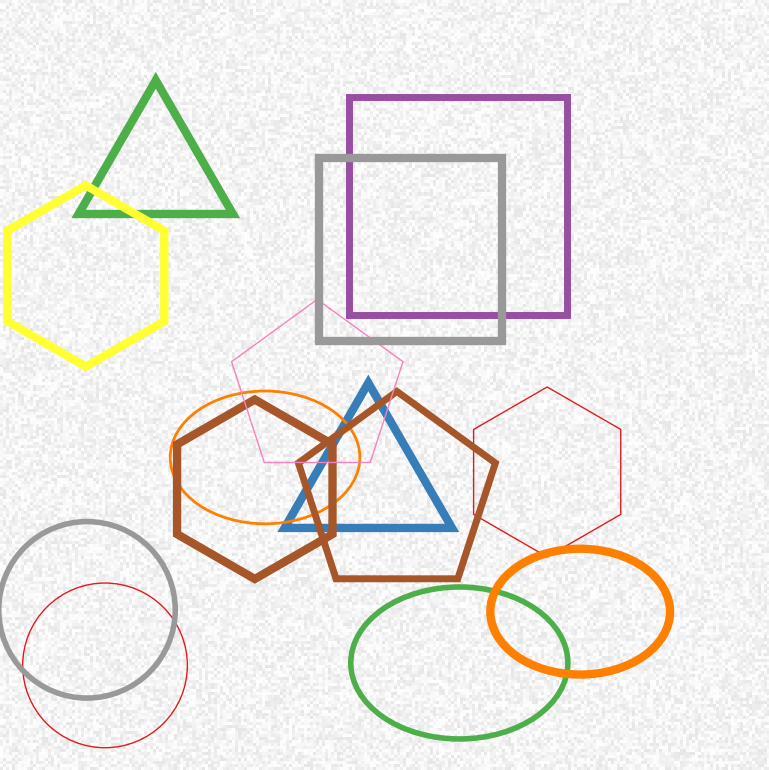[{"shape": "circle", "thickness": 0.5, "radius": 0.53, "center": [0.136, 0.136]}, {"shape": "hexagon", "thickness": 0.5, "radius": 0.55, "center": [0.711, 0.387]}, {"shape": "triangle", "thickness": 3, "radius": 0.63, "center": [0.478, 0.377]}, {"shape": "triangle", "thickness": 3, "radius": 0.58, "center": [0.202, 0.78]}, {"shape": "oval", "thickness": 2, "radius": 0.7, "center": [0.597, 0.139]}, {"shape": "square", "thickness": 2.5, "radius": 0.71, "center": [0.595, 0.733]}, {"shape": "oval", "thickness": 1, "radius": 0.62, "center": [0.344, 0.406]}, {"shape": "oval", "thickness": 3, "radius": 0.58, "center": [0.753, 0.206]}, {"shape": "hexagon", "thickness": 3, "radius": 0.59, "center": [0.111, 0.642]}, {"shape": "pentagon", "thickness": 2.5, "radius": 0.67, "center": [0.515, 0.357]}, {"shape": "hexagon", "thickness": 3, "radius": 0.58, "center": [0.331, 0.365]}, {"shape": "pentagon", "thickness": 0.5, "radius": 0.59, "center": [0.412, 0.494]}, {"shape": "square", "thickness": 3, "radius": 0.6, "center": [0.533, 0.676]}, {"shape": "circle", "thickness": 2, "radius": 0.57, "center": [0.113, 0.208]}]